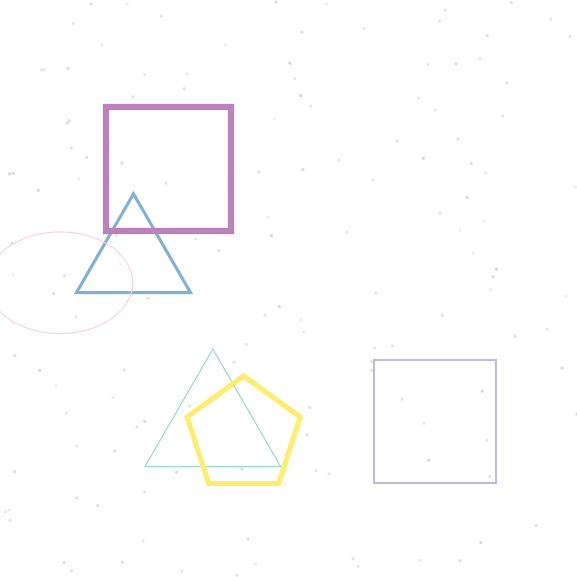[{"shape": "triangle", "thickness": 0.5, "radius": 0.68, "center": [0.369, 0.259]}, {"shape": "square", "thickness": 1, "radius": 0.53, "center": [0.753, 0.269]}, {"shape": "triangle", "thickness": 1.5, "radius": 0.57, "center": [0.231, 0.549]}, {"shape": "oval", "thickness": 0.5, "radius": 0.63, "center": [0.104, 0.51]}, {"shape": "square", "thickness": 3, "radius": 0.54, "center": [0.292, 0.707]}, {"shape": "pentagon", "thickness": 2.5, "radius": 0.51, "center": [0.422, 0.245]}]